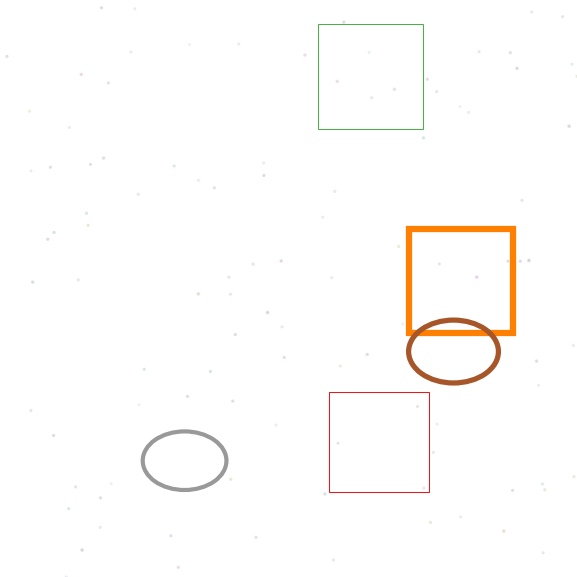[{"shape": "square", "thickness": 0.5, "radius": 0.43, "center": [0.656, 0.234]}, {"shape": "square", "thickness": 0.5, "radius": 0.45, "center": [0.642, 0.866]}, {"shape": "square", "thickness": 3, "radius": 0.45, "center": [0.798, 0.513]}, {"shape": "oval", "thickness": 2.5, "radius": 0.39, "center": [0.785, 0.39]}, {"shape": "oval", "thickness": 2, "radius": 0.36, "center": [0.32, 0.201]}]